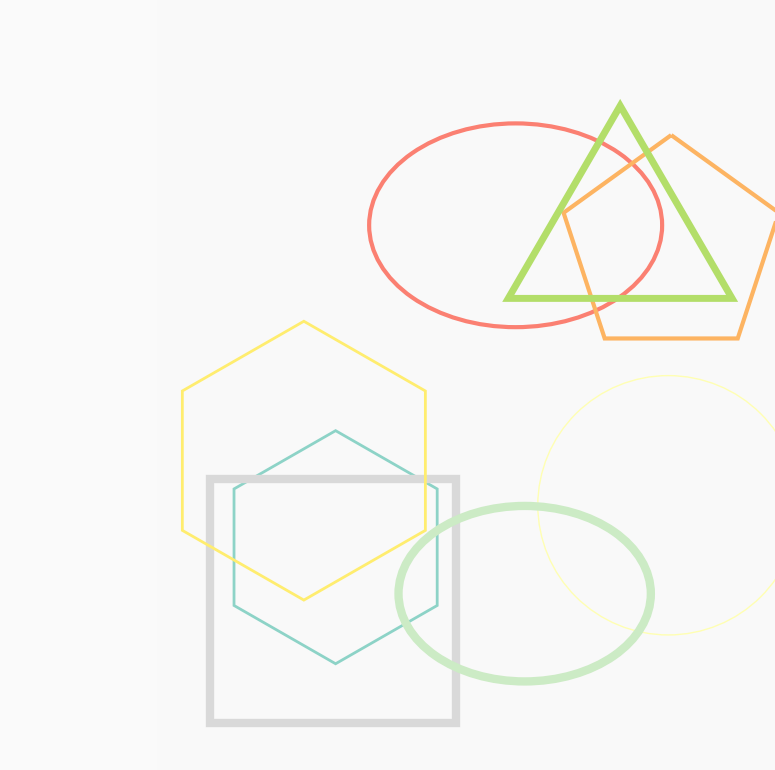[{"shape": "hexagon", "thickness": 1, "radius": 0.76, "center": [0.433, 0.289]}, {"shape": "circle", "thickness": 0.5, "radius": 0.84, "center": [0.862, 0.344]}, {"shape": "oval", "thickness": 1.5, "radius": 0.95, "center": [0.665, 0.707]}, {"shape": "pentagon", "thickness": 1.5, "radius": 0.73, "center": [0.866, 0.679]}, {"shape": "triangle", "thickness": 2.5, "radius": 0.83, "center": [0.8, 0.696]}, {"shape": "square", "thickness": 3, "radius": 0.79, "center": [0.429, 0.22]}, {"shape": "oval", "thickness": 3, "radius": 0.81, "center": [0.677, 0.229]}, {"shape": "hexagon", "thickness": 1, "radius": 0.91, "center": [0.392, 0.402]}]